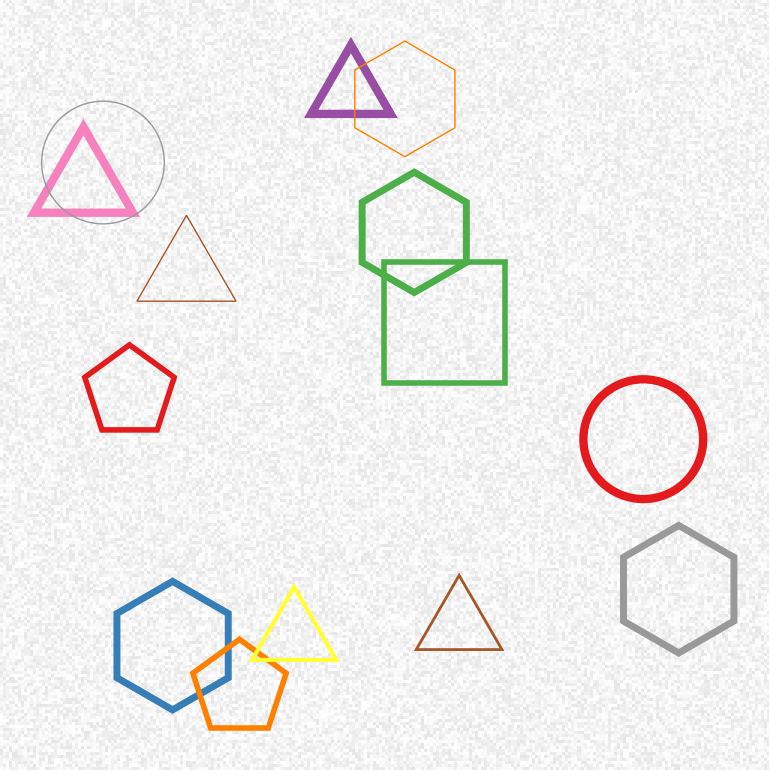[{"shape": "circle", "thickness": 3, "radius": 0.39, "center": [0.835, 0.43]}, {"shape": "pentagon", "thickness": 2, "radius": 0.31, "center": [0.168, 0.491]}, {"shape": "hexagon", "thickness": 2.5, "radius": 0.42, "center": [0.224, 0.162]}, {"shape": "square", "thickness": 2, "radius": 0.39, "center": [0.577, 0.581]}, {"shape": "hexagon", "thickness": 2.5, "radius": 0.39, "center": [0.538, 0.698]}, {"shape": "triangle", "thickness": 3, "radius": 0.3, "center": [0.456, 0.882]}, {"shape": "hexagon", "thickness": 0.5, "radius": 0.38, "center": [0.526, 0.872]}, {"shape": "pentagon", "thickness": 2, "radius": 0.32, "center": [0.311, 0.106]}, {"shape": "triangle", "thickness": 1.5, "radius": 0.32, "center": [0.382, 0.175]}, {"shape": "triangle", "thickness": 1, "radius": 0.32, "center": [0.596, 0.189]}, {"shape": "triangle", "thickness": 0.5, "radius": 0.37, "center": [0.242, 0.646]}, {"shape": "triangle", "thickness": 3, "radius": 0.37, "center": [0.108, 0.761]}, {"shape": "hexagon", "thickness": 2.5, "radius": 0.41, "center": [0.881, 0.235]}, {"shape": "circle", "thickness": 0.5, "radius": 0.4, "center": [0.134, 0.789]}]